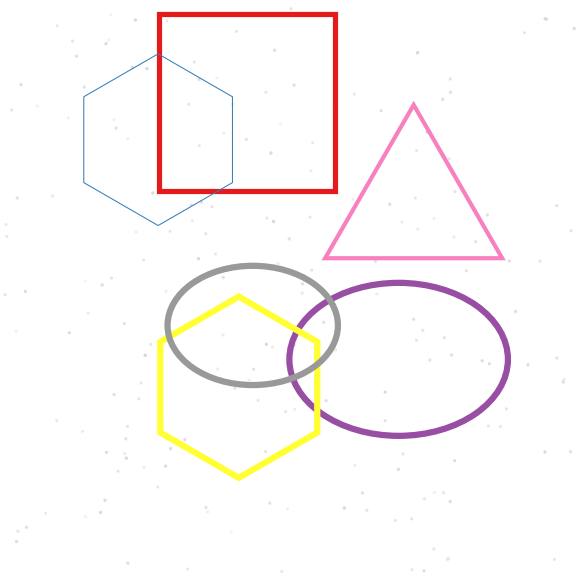[{"shape": "square", "thickness": 2.5, "radius": 0.76, "center": [0.428, 0.822]}, {"shape": "hexagon", "thickness": 0.5, "radius": 0.74, "center": [0.274, 0.757]}, {"shape": "oval", "thickness": 3, "radius": 0.95, "center": [0.69, 0.377]}, {"shape": "hexagon", "thickness": 3, "radius": 0.78, "center": [0.413, 0.329]}, {"shape": "triangle", "thickness": 2, "radius": 0.89, "center": [0.716, 0.641]}, {"shape": "oval", "thickness": 3, "radius": 0.74, "center": [0.438, 0.436]}]